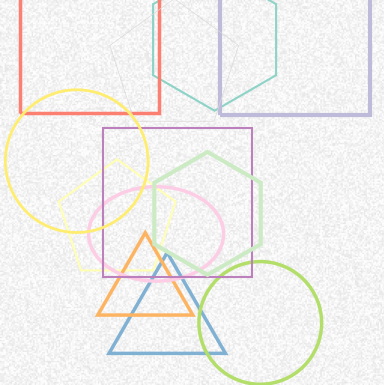[{"shape": "hexagon", "thickness": 1.5, "radius": 0.92, "center": [0.557, 0.897]}, {"shape": "pentagon", "thickness": 1.5, "radius": 0.8, "center": [0.304, 0.427]}, {"shape": "square", "thickness": 3, "radius": 0.97, "center": [0.766, 0.896]}, {"shape": "square", "thickness": 2.5, "radius": 0.9, "center": [0.232, 0.885]}, {"shape": "triangle", "thickness": 2.5, "radius": 0.87, "center": [0.434, 0.169]}, {"shape": "triangle", "thickness": 2.5, "radius": 0.71, "center": [0.377, 0.253]}, {"shape": "circle", "thickness": 2.5, "radius": 0.8, "center": [0.676, 0.161]}, {"shape": "oval", "thickness": 2.5, "radius": 0.88, "center": [0.405, 0.392]}, {"shape": "pentagon", "thickness": 0.5, "radius": 0.88, "center": [0.453, 0.827]}, {"shape": "square", "thickness": 1.5, "radius": 0.97, "center": [0.461, 0.473]}, {"shape": "hexagon", "thickness": 3, "radius": 0.8, "center": [0.539, 0.446]}, {"shape": "circle", "thickness": 2, "radius": 0.93, "center": [0.199, 0.581]}]